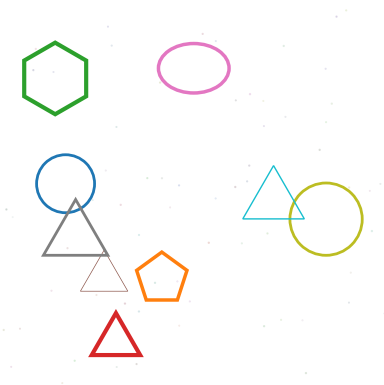[{"shape": "circle", "thickness": 2, "radius": 0.38, "center": [0.17, 0.523]}, {"shape": "pentagon", "thickness": 2.5, "radius": 0.34, "center": [0.42, 0.276]}, {"shape": "hexagon", "thickness": 3, "radius": 0.46, "center": [0.143, 0.796]}, {"shape": "triangle", "thickness": 3, "radius": 0.36, "center": [0.301, 0.114]}, {"shape": "triangle", "thickness": 0.5, "radius": 0.36, "center": [0.27, 0.279]}, {"shape": "oval", "thickness": 2.5, "radius": 0.46, "center": [0.503, 0.823]}, {"shape": "triangle", "thickness": 2, "radius": 0.48, "center": [0.196, 0.385]}, {"shape": "circle", "thickness": 2, "radius": 0.47, "center": [0.847, 0.431]}, {"shape": "triangle", "thickness": 1, "radius": 0.46, "center": [0.711, 0.478]}]